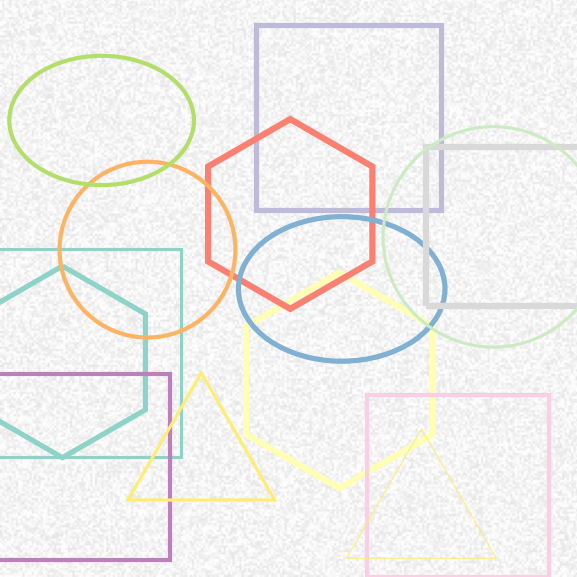[{"shape": "square", "thickness": 1.5, "radius": 0.9, "center": [0.133, 0.388]}, {"shape": "hexagon", "thickness": 2.5, "radius": 0.83, "center": [0.108, 0.373]}, {"shape": "hexagon", "thickness": 3, "radius": 0.93, "center": [0.588, 0.341]}, {"shape": "square", "thickness": 2.5, "radius": 0.8, "center": [0.603, 0.796]}, {"shape": "hexagon", "thickness": 3, "radius": 0.82, "center": [0.503, 0.629]}, {"shape": "oval", "thickness": 2.5, "radius": 0.89, "center": [0.592, 0.499]}, {"shape": "circle", "thickness": 2, "radius": 0.76, "center": [0.255, 0.567]}, {"shape": "oval", "thickness": 2, "radius": 0.8, "center": [0.176, 0.791]}, {"shape": "square", "thickness": 2, "radius": 0.79, "center": [0.793, 0.158]}, {"shape": "square", "thickness": 3, "radius": 0.69, "center": [0.876, 0.606]}, {"shape": "square", "thickness": 2, "radius": 0.8, "center": [0.133, 0.191]}, {"shape": "circle", "thickness": 1.5, "radius": 0.95, "center": [0.854, 0.589]}, {"shape": "triangle", "thickness": 0.5, "radius": 0.75, "center": [0.73, 0.107]}, {"shape": "triangle", "thickness": 1.5, "radius": 0.73, "center": [0.349, 0.207]}]